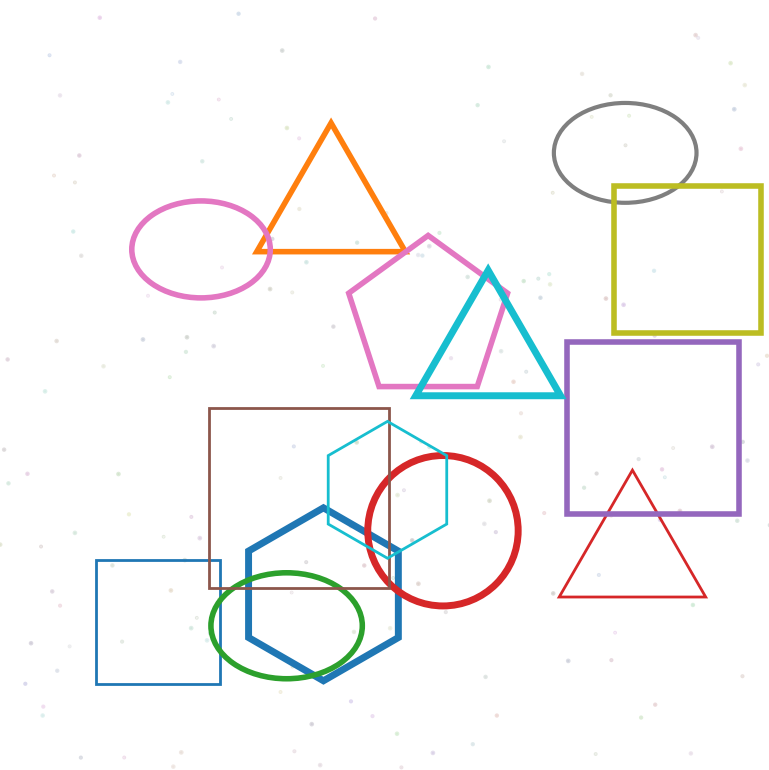[{"shape": "hexagon", "thickness": 2.5, "radius": 0.56, "center": [0.42, 0.228]}, {"shape": "square", "thickness": 1, "radius": 0.4, "center": [0.205, 0.192]}, {"shape": "triangle", "thickness": 2, "radius": 0.56, "center": [0.43, 0.729]}, {"shape": "oval", "thickness": 2, "radius": 0.49, "center": [0.372, 0.187]}, {"shape": "circle", "thickness": 2.5, "radius": 0.49, "center": [0.575, 0.311]}, {"shape": "triangle", "thickness": 1, "radius": 0.55, "center": [0.821, 0.28]}, {"shape": "square", "thickness": 2, "radius": 0.56, "center": [0.848, 0.444]}, {"shape": "square", "thickness": 1, "radius": 0.58, "center": [0.388, 0.354]}, {"shape": "pentagon", "thickness": 2, "radius": 0.54, "center": [0.556, 0.586]}, {"shape": "oval", "thickness": 2, "radius": 0.45, "center": [0.261, 0.676]}, {"shape": "oval", "thickness": 1.5, "radius": 0.46, "center": [0.812, 0.801]}, {"shape": "square", "thickness": 2, "radius": 0.48, "center": [0.893, 0.663]}, {"shape": "triangle", "thickness": 2.5, "radius": 0.54, "center": [0.634, 0.54]}, {"shape": "hexagon", "thickness": 1, "radius": 0.44, "center": [0.503, 0.364]}]